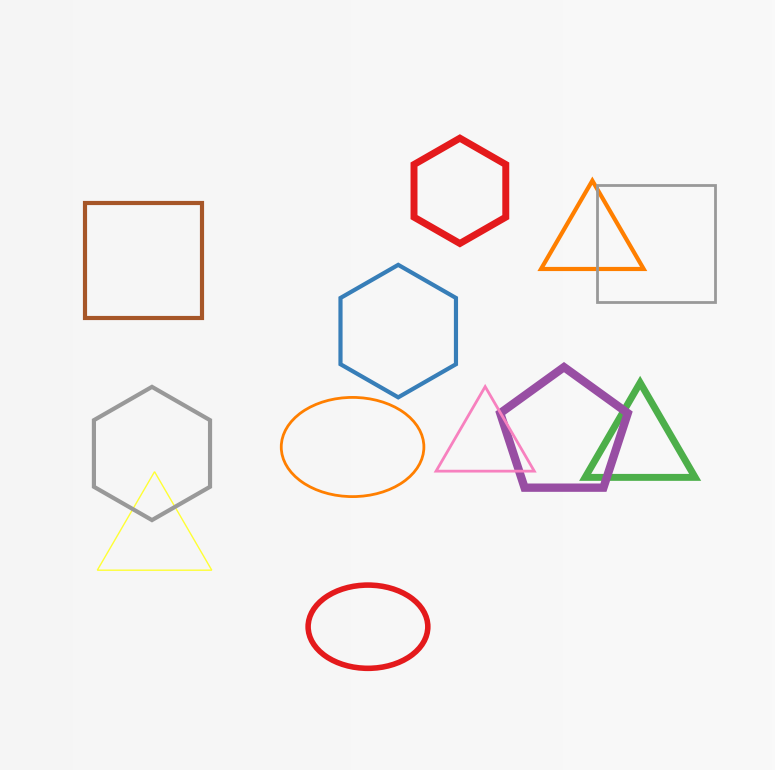[{"shape": "hexagon", "thickness": 2.5, "radius": 0.34, "center": [0.593, 0.752]}, {"shape": "oval", "thickness": 2, "radius": 0.39, "center": [0.475, 0.186]}, {"shape": "hexagon", "thickness": 1.5, "radius": 0.43, "center": [0.514, 0.57]}, {"shape": "triangle", "thickness": 2.5, "radius": 0.41, "center": [0.826, 0.421]}, {"shape": "pentagon", "thickness": 3, "radius": 0.43, "center": [0.728, 0.437]}, {"shape": "oval", "thickness": 1, "radius": 0.46, "center": [0.455, 0.419]}, {"shape": "triangle", "thickness": 1.5, "radius": 0.38, "center": [0.764, 0.689]}, {"shape": "triangle", "thickness": 0.5, "radius": 0.43, "center": [0.199, 0.302]}, {"shape": "square", "thickness": 1.5, "radius": 0.37, "center": [0.185, 0.662]}, {"shape": "triangle", "thickness": 1, "radius": 0.37, "center": [0.626, 0.425]}, {"shape": "hexagon", "thickness": 1.5, "radius": 0.43, "center": [0.196, 0.411]}, {"shape": "square", "thickness": 1, "radius": 0.38, "center": [0.847, 0.684]}]